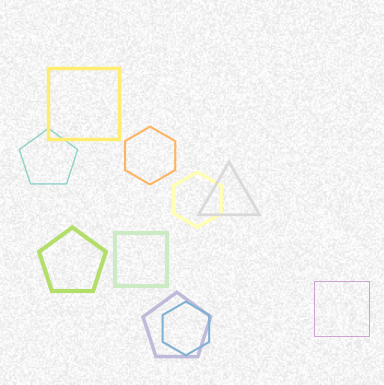[{"shape": "pentagon", "thickness": 1, "radius": 0.4, "center": [0.126, 0.587]}, {"shape": "hexagon", "thickness": 2.5, "radius": 0.36, "center": [0.513, 0.482]}, {"shape": "pentagon", "thickness": 2.5, "radius": 0.46, "center": [0.459, 0.148]}, {"shape": "hexagon", "thickness": 1.5, "radius": 0.35, "center": [0.483, 0.147]}, {"shape": "hexagon", "thickness": 1.5, "radius": 0.38, "center": [0.39, 0.596]}, {"shape": "pentagon", "thickness": 3, "radius": 0.46, "center": [0.188, 0.318]}, {"shape": "triangle", "thickness": 2, "radius": 0.46, "center": [0.595, 0.488]}, {"shape": "square", "thickness": 0.5, "radius": 0.36, "center": [0.887, 0.199]}, {"shape": "square", "thickness": 3, "radius": 0.34, "center": [0.366, 0.326]}, {"shape": "square", "thickness": 2.5, "radius": 0.46, "center": [0.217, 0.731]}]